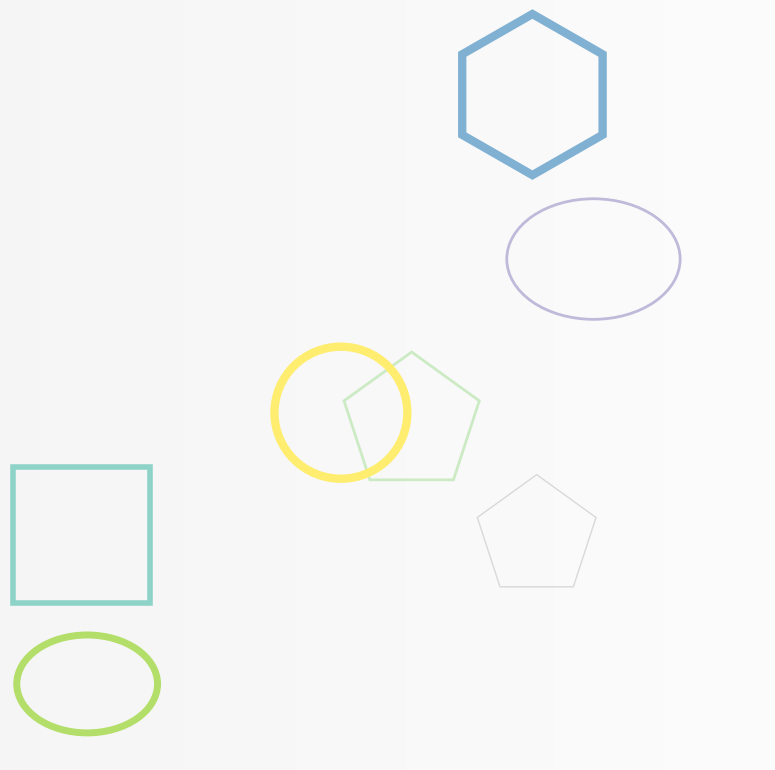[{"shape": "square", "thickness": 2, "radius": 0.44, "center": [0.105, 0.305]}, {"shape": "oval", "thickness": 1, "radius": 0.56, "center": [0.766, 0.664]}, {"shape": "hexagon", "thickness": 3, "radius": 0.52, "center": [0.687, 0.877]}, {"shape": "oval", "thickness": 2.5, "radius": 0.45, "center": [0.112, 0.112]}, {"shape": "pentagon", "thickness": 0.5, "radius": 0.4, "center": [0.692, 0.303]}, {"shape": "pentagon", "thickness": 1, "radius": 0.46, "center": [0.531, 0.451]}, {"shape": "circle", "thickness": 3, "radius": 0.43, "center": [0.44, 0.464]}]